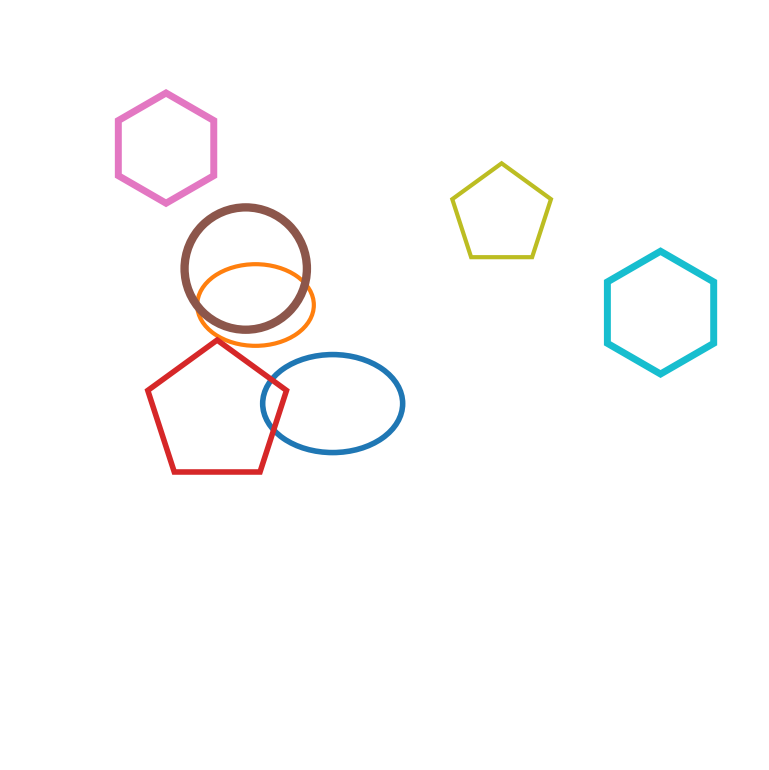[{"shape": "oval", "thickness": 2, "radius": 0.45, "center": [0.432, 0.476]}, {"shape": "oval", "thickness": 1.5, "radius": 0.38, "center": [0.332, 0.604]}, {"shape": "pentagon", "thickness": 2, "radius": 0.47, "center": [0.282, 0.464]}, {"shape": "circle", "thickness": 3, "radius": 0.4, "center": [0.319, 0.651]}, {"shape": "hexagon", "thickness": 2.5, "radius": 0.36, "center": [0.216, 0.808]}, {"shape": "pentagon", "thickness": 1.5, "radius": 0.34, "center": [0.651, 0.721]}, {"shape": "hexagon", "thickness": 2.5, "radius": 0.4, "center": [0.858, 0.594]}]